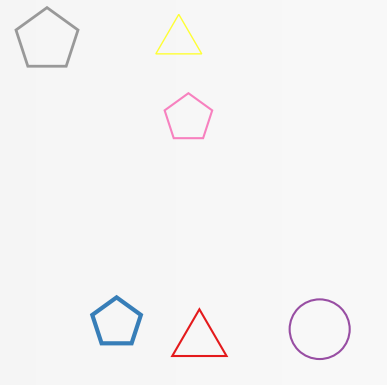[{"shape": "triangle", "thickness": 1.5, "radius": 0.4, "center": [0.515, 0.116]}, {"shape": "pentagon", "thickness": 3, "radius": 0.33, "center": [0.301, 0.162]}, {"shape": "circle", "thickness": 1.5, "radius": 0.39, "center": [0.825, 0.145]}, {"shape": "triangle", "thickness": 1, "radius": 0.34, "center": [0.461, 0.894]}, {"shape": "pentagon", "thickness": 1.5, "radius": 0.32, "center": [0.486, 0.693]}, {"shape": "pentagon", "thickness": 2, "radius": 0.42, "center": [0.121, 0.896]}]